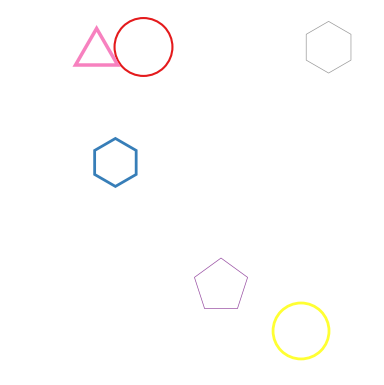[{"shape": "circle", "thickness": 1.5, "radius": 0.38, "center": [0.373, 0.878]}, {"shape": "hexagon", "thickness": 2, "radius": 0.31, "center": [0.3, 0.578]}, {"shape": "pentagon", "thickness": 0.5, "radius": 0.36, "center": [0.574, 0.257]}, {"shape": "circle", "thickness": 2, "radius": 0.36, "center": [0.782, 0.14]}, {"shape": "triangle", "thickness": 2.5, "radius": 0.32, "center": [0.251, 0.863]}, {"shape": "hexagon", "thickness": 0.5, "radius": 0.34, "center": [0.853, 0.877]}]